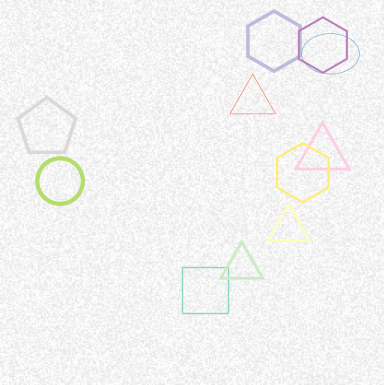[{"shape": "square", "thickness": 1, "radius": 0.3, "center": [0.533, 0.246]}, {"shape": "triangle", "thickness": 1.5, "radius": 0.31, "center": [0.75, 0.406]}, {"shape": "hexagon", "thickness": 2.5, "radius": 0.39, "center": [0.712, 0.893]}, {"shape": "triangle", "thickness": 0.5, "radius": 0.34, "center": [0.656, 0.739]}, {"shape": "oval", "thickness": 0.5, "radius": 0.38, "center": [0.859, 0.86]}, {"shape": "circle", "thickness": 3, "radius": 0.3, "center": [0.156, 0.53]}, {"shape": "triangle", "thickness": 2, "radius": 0.4, "center": [0.838, 0.601]}, {"shape": "pentagon", "thickness": 2.5, "radius": 0.39, "center": [0.122, 0.668]}, {"shape": "hexagon", "thickness": 1.5, "radius": 0.36, "center": [0.839, 0.883]}, {"shape": "triangle", "thickness": 2, "radius": 0.31, "center": [0.628, 0.309]}, {"shape": "hexagon", "thickness": 1.5, "radius": 0.38, "center": [0.786, 0.551]}]